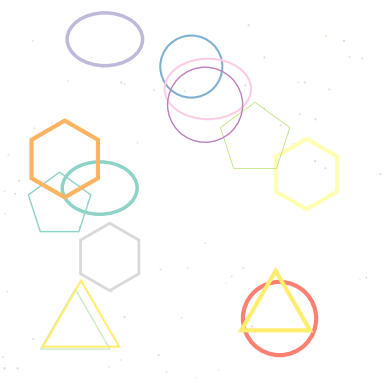[{"shape": "pentagon", "thickness": 1, "radius": 0.43, "center": [0.155, 0.467]}, {"shape": "oval", "thickness": 2.5, "radius": 0.49, "center": [0.259, 0.512]}, {"shape": "hexagon", "thickness": 3, "radius": 0.46, "center": [0.796, 0.548]}, {"shape": "oval", "thickness": 2.5, "radius": 0.49, "center": [0.272, 0.898]}, {"shape": "circle", "thickness": 3, "radius": 0.48, "center": [0.726, 0.173]}, {"shape": "circle", "thickness": 1.5, "radius": 0.4, "center": [0.497, 0.827]}, {"shape": "hexagon", "thickness": 3, "radius": 0.5, "center": [0.168, 0.587]}, {"shape": "pentagon", "thickness": 0.5, "radius": 0.47, "center": [0.663, 0.639]}, {"shape": "oval", "thickness": 1.5, "radius": 0.56, "center": [0.54, 0.769]}, {"shape": "hexagon", "thickness": 2, "radius": 0.44, "center": [0.285, 0.333]}, {"shape": "circle", "thickness": 1, "radius": 0.49, "center": [0.533, 0.728]}, {"shape": "triangle", "thickness": 1, "radius": 0.52, "center": [0.195, 0.145]}, {"shape": "triangle", "thickness": 1.5, "radius": 0.57, "center": [0.211, 0.157]}, {"shape": "triangle", "thickness": 3, "radius": 0.52, "center": [0.716, 0.194]}]